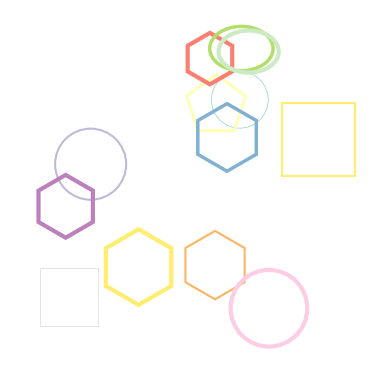[{"shape": "circle", "thickness": 0.5, "radius": 0.37, "center": [0.623, 0.741]}, {"shape": "pentagon", "thickness": 2, "radius": 0.4, "center": [0.561, 0.726]}, {"shape": "circle", "thickness": 1.5, "radius": 0.46, "center": [0.235, 0.574]}, {"shape": "hexagon", "thickness": 3, "radius": 0.33, "center": [0.545, 0.848]}, {"shape": "hexagon", "thickness": 2.5, "radius": 0.44, "center": [0.59, 0.643]}, {"shape": "hexagon", "thickness": 1.5, "radius": 0.44, "center": [0.559, 0.311]}, {"shape": "oval", "thickness": 2.5, "radius": 0.41, "center": [0.627, 0.874]}, {"shape": "circle", "thickness": 3, "radius": 0.5, "center": [0.699, 0.199]}, {"shape": "square", "thickness": 0.5, "radius": 0.38, "center": [0.179, 0.229]}, {"shape": "hexagon", "thickness": 3, "radius": 0.41, "center": [0.171, 0.464]}, {"shape": "oval", "thickness": 3, "radius": 0.39, "center": [0.646, 0.866]}, {"shape": "square", "thickness": 1.5, "radius": 0.47, "center": [0.827, 0.638]}, {"shape": "hexagon", "thickness": 3, "radius": 0.49, "center": [0.36, 0.306]}]